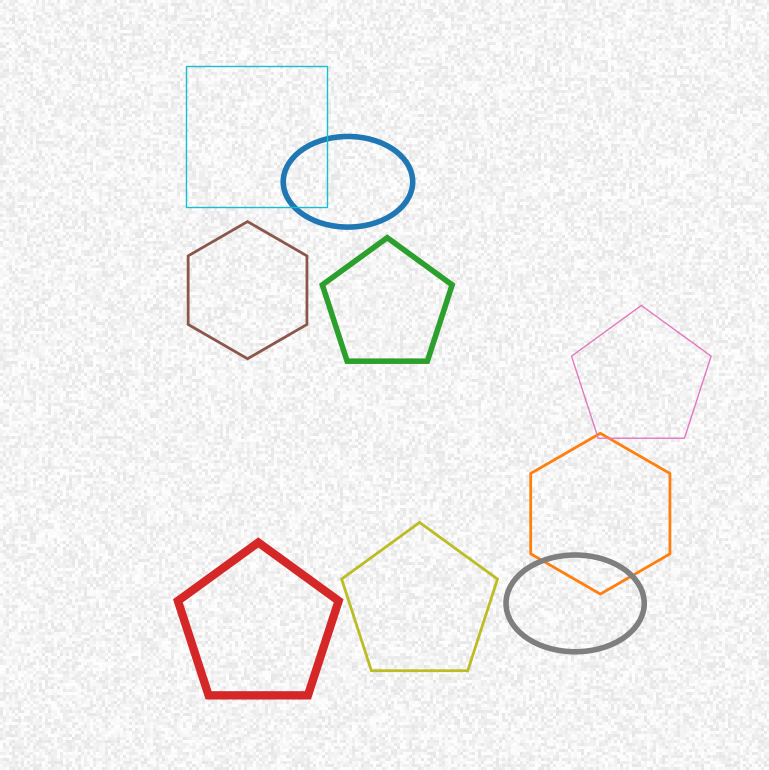[{"shape": "oval", "thickness": 2, "radius": 0.42, "center": [0.452, 0.764]}, {"shape": "hexagon", "thickness": 1, "radius": 0.52, "center": [0.78, 0.333]}, {"shape": "pentagon", "thickness": 2, "radius": 0.44, "center": [0.503, 0.603]}, {"shape": "pentagon", "thickness": 3, "radius": 0.55, "center": [0.335, 0.186]}, {"shape": "hexagon", "thickness": 1, "radius": 0.45, "center": [0.321, 0.623]}, {"shape": "pentagon", "thickness": 0.5, "radius": 0.48, "center": [0.833, 0.508]}, {"shape": "oval", "thickness": 2, "radius": 0.45, "center": [0.747, 0.216]}, {"shape": "pentagon", "thickness": 1, "radius": 0.53, "center": [0.545, 0.215]}, {"shape": "square", "thickness": 0.5, "radius": 0.46, "center": [0.333, 0.823]}]